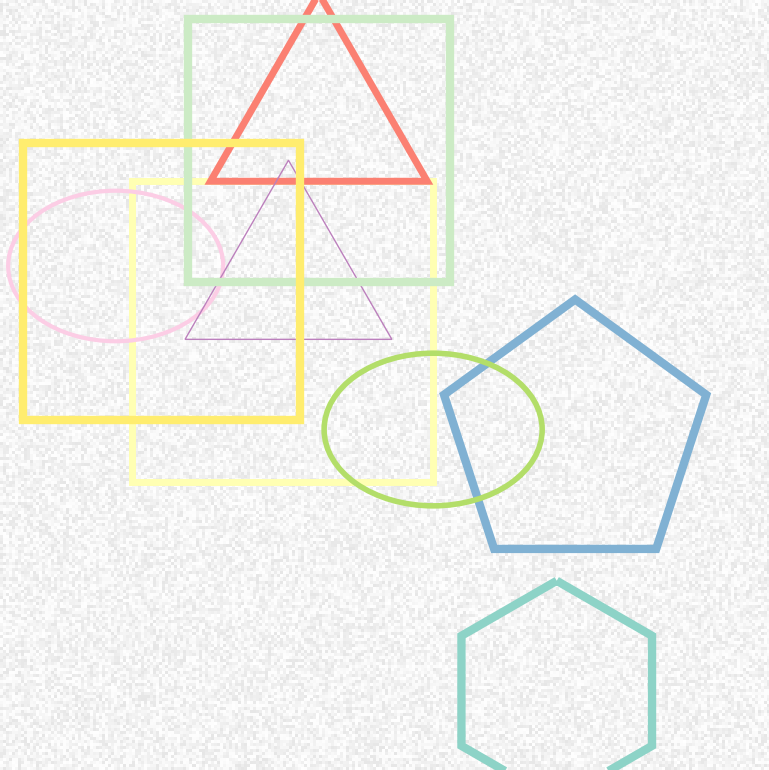[{"shape": "hexagon", "thickness": 3, "radius": 0.71, "center": [0.723, 0.103]}, {"shape": "square", "thickness": 2.5, "radius": 0.98, "center": [0.367, 0.569]}, {"shape": "triangle", "thickness": 2.5, "radius": 0.81, "center": [0.414, 0.846]}, {"shape": "pentagon", "thickness": 3, "radius": 0.9, "center": [0.747, 0.432]}, {"shape": "oval", "thickness": 2, "radius": 0.71, "center": [0.563, 0.442]}, {"shape": "oval", "thickness": 1.5, "radius": 0.7, "center": [0.15, 0.655]}, {"shape": "triangle", "thickness": 0.5, "radius": 0.78, "center": [0.375, 0.637]}, {"shape": "square", "thickness": 3, "radius": 0.85, "center": [0.414, 0.805]}, {"shape": "square", "thickness": 3, "radius": 0.9, "center": [0.21, 0.634]}]